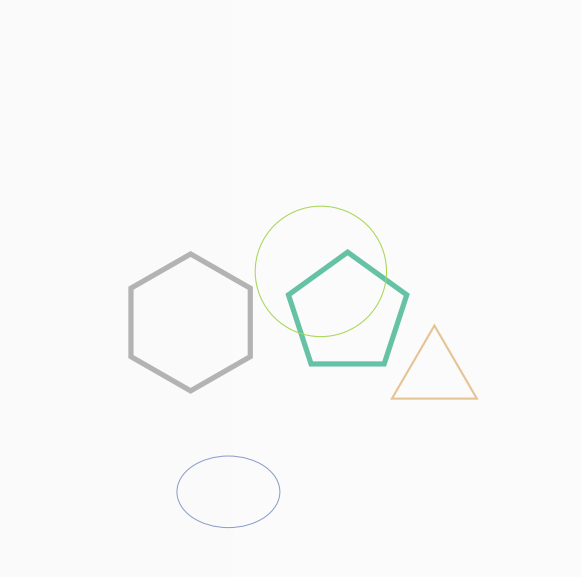[{"shape": "pentagon", "thickness": 2.5, "radius": 0.53, "center": [0.598, 0.455]}, {"shape": "oval", "thickness": 0.5, "radius": 0.44, "center": [0.393, 0.147]}, {"shape": "circle", "thickness": 0.5, "radius": 0.56, "center": [0.552, 0.529]}, {"shape": "triangle", "thickness": 1, "radius": 0.42, "center": [0.747, 0.351]}, {"shape": "hexagon", "thickness": 2.5, "radius": 0.59, "center": [0.328, 0.441]}]